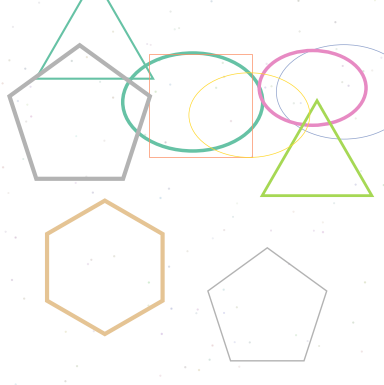[{"shape": "oval", "thickness": 2.5, "radius": 0.91, "center": [0.501, 0.735]}, {"shape": "triangle", "thickness": 1.5, "radius": 0.88, "center": [0.246, 0.883]}, {"shape": "square", "thickness": 0.5, "radius": 0.67, "center": [0.521, 0.726]}, {"shape": "oval", "thickness": 0.5, "radius": 0.88, "center": [0.893, 0.761]}, {"shape": "oval", "thickness": 2.5, "radius": 0.69, "center": [0.812, 0.772]}, {"shape": "triangle", "thickness": 2, "radius": 0.82, "center": [0.823, 0.574]}, {"shape": "oval", "thickness": 0.5, "radius": 0.79, "center": [0.648, 0.701]}, {"shape": "hexagon", "thickness": 3, "radius": 0.87, "center": [0.272, 0.306]}, {"shape": "pentagon", "thickness": 1, "radius": 0.81, "center": [0.694, 0.194]}, {"shape": "pentagon", "thickness": 3, "radius": 0.96, "center": [0.207, 0.691]}]